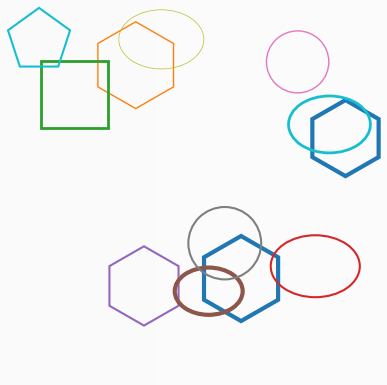[{"shape": "hexagon", "thickness": 3, "radius": 0.55, "center": [0.622, 0.277]}, {"shape": "hexagon", "thickness": 3, "radius": 0.49, "center": [0.892, 0.641]}, {"shape": "hexagon", "thickness": 1, "radius": 0.56, "center": [0.35, 0.831]}, {"shape": "square", "thickness": 2, "radius": 0.43, "center": [0.192, 0.754]}, {"shape": "oval", "thickness": 1.5, "radius": 0.57, "center": [0.814, 0.308]}, {"shape": "hexagon", "thickness": 1.5, "radius": 0.51, "center": [0.372, 0.257]}, {"shape": "oval", "thickness": 3, "radius": 0.44, "center": [0.539, 0.244]}, {"shape": "circle", "thickness": 1, "radius": 0.4, "center": [0.768, 0.839]}, {"shape": "circle", "thickness": 1.5, "radius": 0.47, "center": [0.58, 0.368]}, {"shape": "oval", "thickness": 0.5, "radius": 0.55, "center": [0.416, 0.898]}, {"shape": "pentagon", "thickness": 1.5, "radius": 0.42, "center": [0.101, 0.895]}, {"shape": "oval", "thickness": 2, "radius": 0.53, "center": [0.85, 0.677]}]